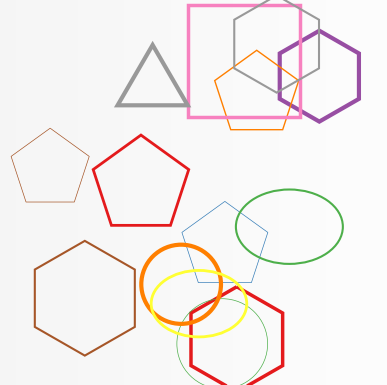[{"shape": "hexagon", "thickness": 2.5, "radius": 0.68, "center": [0.611, 0.119]}, {"shape": "pentagon", "thickness": 2, "radius": 0.65, "center": [0.364, 0.52]}, {"shape": "pentagon", "thickness": 0.5, "radius": 0.58, "center": [0.58, 0.36]}, {"shape": "oval", "thickness": 1.5, "radius": 0.69, "center": [0.747, 0.411]}, {"shape": "circle", "thickness": 0.5, "radius": 0.59, "center": [0.574, 0.107]}, {"shape": "hexagon", "thickness": 3, "radius": 0.59, "center": [0.824, 0.802]}, {"shape": "pentagon", "thickness": 1, "radius": 0.57, "center": [0.662, 0.755]}, {"shape": "circle", "thickness": 3, "radius": 0.51, "center": [0.467, 0.262]}, {"shape": "oval", "thickness": 2, "radius": 0.62, "center": [0.513, 0.211]}, {"shape": "hexagon", "thickness": 1.5, "radius": 0.75, "center": [0.219, 0.225]}, {"shape": "pentagon", "thickness": 0.5, "radius": 0.53, "center": [0.129, 0.561]}, {"shape": "square", "thickness": 2.5, "radius": 0.72, "center": [0.63, 0.842]}, {"shape": "triangle", "thickness": 3, "radius": 0.52, "center": [0.394, 0.779]}, {"shape": "hexagon", "thickness": 1.5, "radius": 0.63, "center": [0.714, 0.886]}]